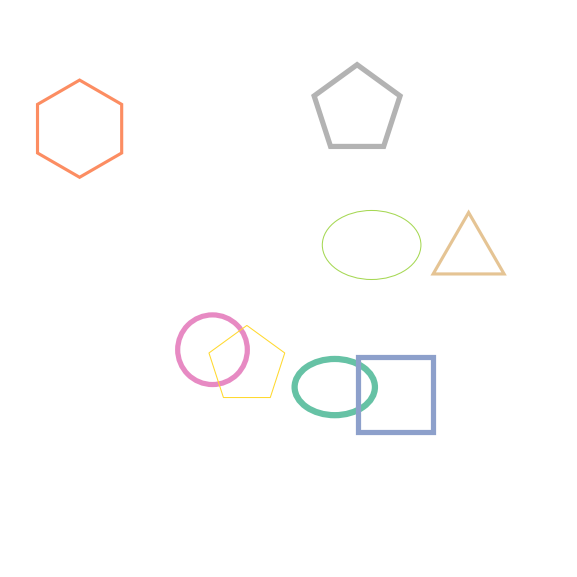[{"shape": "oval", "thickness": 3, "radius": 0.35, "center": [0.58, 0.329]}, {"shape": "hexagon", "thickness": 1.5, "radius": 0.42, "center": [0.138, 0.776]}, {"shape": "square", "thickness": 2.5, "radius": 0.32, "center": [0.685, 0.316]}, {"shape": "circle", "thickness": 2.5, "radius": 0.3, "center": [0.368, 0.394]}, {"shape": "oval", "thickness": 0.5, "radius": 0.43, "center": [0.643, 0.575]}, {"shape": "pentagon", "thickness": 0.5, "radius": 0.35, "center": [0.427, 0.367]}, {"shape": "triangle", "thickness": 1.5, "radius": 0.35, "center": [0.811, 0.56]}, {"shape": "pentagon", "thickness": 2.5, "radius": 0.39, "center": [0.618, 0.809]}]